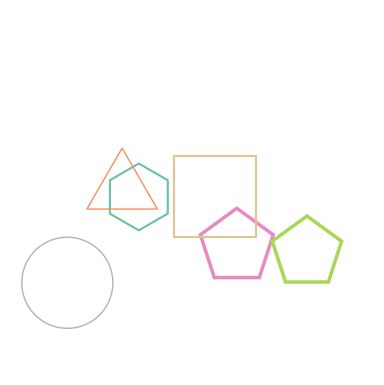[{"shape": "hexagon", "thickness": 1.5, "radius": 0.43, "center": [0.361, 0.488]}, {"shape": "triangle", "thickness": 1, "radius": 0.53, "center": [0.317, 0.51]}, {"shape": "pentagon", "thickness": 2.5, "radius": 0.5, "center": [0.615, 0.359]}, {"shape": "pentagon", "thickness": 2.5, "radius": 0.47, "center": [0.797, 0.344]}, {"shape": "square", "thickness": 1.5, "radius": 0.53, "center": [0.559, 0.49]}, {"shape": "circle", "thickness": 1, "radius": 0.59, "center": [0.175, 0.266]}]